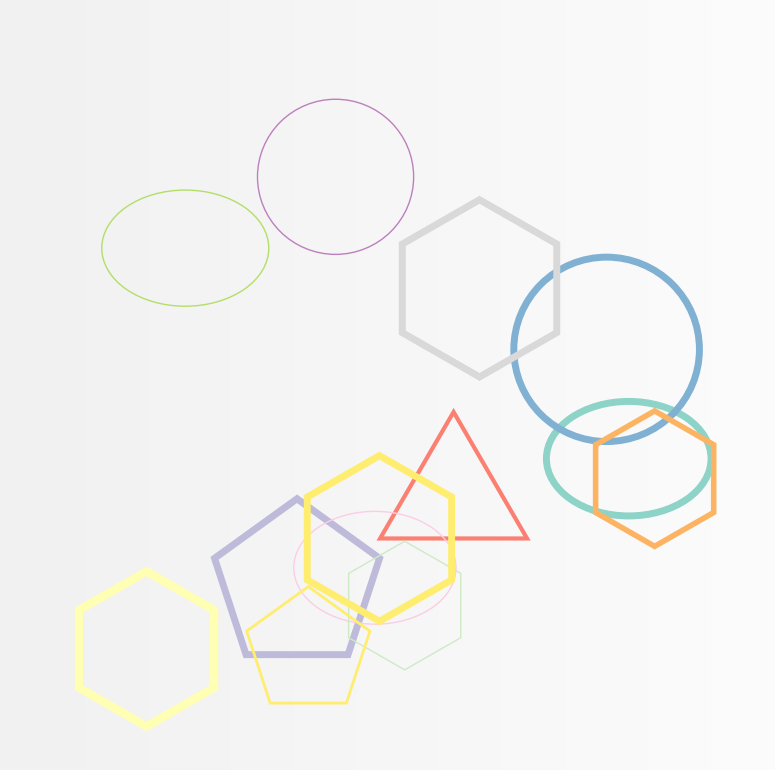[{"shape": "oval", "thickness": 2.5, "radius": 0.53, "center": [0.811, 0.404]}, {"shape": "hexagon", "thickness": 3, "radius": 0.5, "center": [0.189, 0.157]}, {"shape": "pentagon", "thickness": 2.5, "radius": 0.56, "center": [0.383, 0.24]}, {"shape": "triangle", "thickness": 1.5, "radius": 0.55, "center": [0.585, 0.355]}, {"shape": "circle", "thickness": 2.5, "radius": 0.6, "center": [0.783, 0.546]}, {"shape": "hexagon", "thickness": 2, "radius": 0.44, "center": [0.845, 0.378]}, {"shape": "oval", "thickness": 0.5, "radius": 0.54, "center": [0.239, 0.678]}, {"shape": "oval", "thickness": 0.5, "radius": 0.52, "center": [0.484, 0.263]}, {"shape": "hexagon", "thickness": 2.5, "radius": 0.58, "center": [0.619, 0.626]}, {"shape": "circle", "thickness": 0.5, "radius": 0.5, "center": [0.433, 0.77]}, {"shape": "hexagon", "thickness": 0.5, "radius": 0.42, "center": [0.522, 0.214]}, {"shape": "pentagon", "thickness": 1, "radius": 0.42, "center": [0.398, 0.155]}, {"shape": "hexagon", "thickness": 2.5, "radius": 0.54, "center": [0.49, 0.301]}]